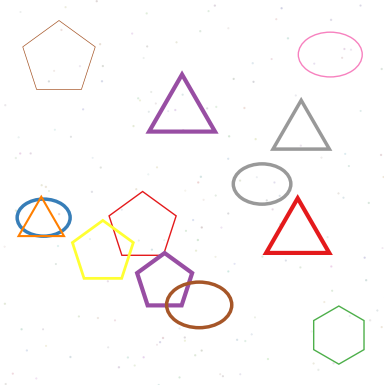[{"shape": "triangle", "thickness": 3, "radius": 0.47, "center": [0.773, 0.39]}, {"shape": "pentagon", "thickness": 1, "radius": 0.46, "center": [0.37, 0.411]}, {"shape": "oval", "thickness": 2.5, "radius": 0.34, "center": [0.113, 0.435]}, {"shape": "hexagon", "thickness": 1, "radius": 0.38, "center": [0.88, 0.13]}, {"shape": "pentagon", "thickness": 3, "radius": 0.38, "center": [0.428, 0.268]}, {"shape": "triangle", "thickness": 3, "radius": 0.49, "center": [0.473, 0.708]}, {"shape": "triangle", "thickness": 1.5, "radius": 0.34, "center": [0.107, 0.421]}, {"shape": "pentagon", "thickness": 2, "radius": 0.42, "center": [0.267, 0.344]}, {"shape": "pentagon", "thickness": 0.5, "radius": 0.49, "center": [0.153, 0.848]}, {"shape": "oval", "thickness": 2.5, "radius": 0.42, "center": [0.517, 0.208]}, {"shape": "oval", "thickness": 1, "radius": 0.42, "center": [0.858, 0.858]}, {"shape": "triangle", "thickness": 2.5, "radius": 0.42, "center": [0.782, 0.655]}, {"shape": "oval", "thickness": 2.5, "radius": 0.37, "center": [0.681, 0.522]}]